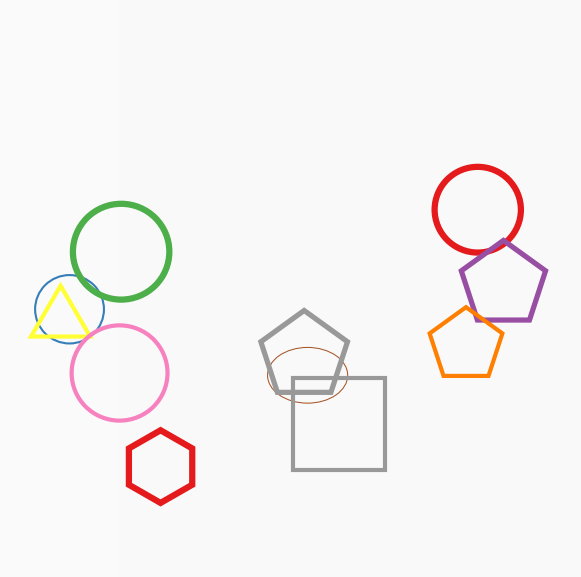[{"shape": "hexagon", "thickness": 3, "radius": 0.31, "center": [0.276, 0.191]}, {"shape": "circle", "thickness": 3, "radius": 0.37, "center": [0.822, 0.636]}, {"shape": "circle", "thickness": 1, "radius": 0.3, "center": [0.12, 0.464]}, {"shape": "circle", "thickness": 3, "radius": 0.41, "center": [0.208, 0.563]}, {"shape": "pentagon", "thickness": 2.5, "radius": 0.38, "center": [0.866, 0.507]}, {"shape": "pentagon", "thickness": 2, "radius": 0.33, "center": [0.802, 0.401]}, {"shape": "triangle", "thickness": 2, "radius": 0.29, "center": [0.104, 0.446]}, {"shape": "oval", "thickness": 0.5, "radius": 0.34, "center": [0.529, 0.349]}, {"shape": "circle", "thickness": 2, "radius": 0.41, "center": [0.206, 0.353]}, {"shape": "pentagon", "thickness": 2.5, "radius": 0.39, "center": [0.523, 0.383]}, {"shape": "square", "thickness": 2, "radius": 0.4, "center": [0.583, 0.265]}]